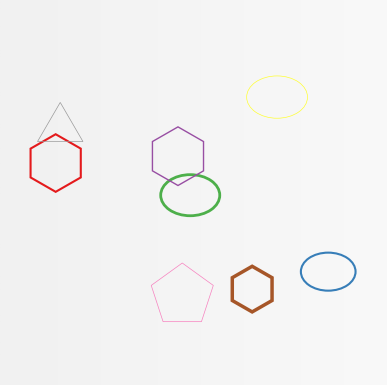[{"shape": "hexagon", "thickness": 1.5, "radius": 0.37, "center": [0.144, 0.577]}, {"shape": "oval", "thickness": 1.5, "radius": 0.35, "center": [0.847, 0.294]}, {"shape": "oval", "thickness": 2, "radius": 0.38, "center": [0.491, 0.493]}, {"shape": "hexagon", "thickness": 1, "radius": 0.38, "center": [0.459, 0.594]}, {"shape": "oval", "thickness": 0.5, "radius": 0.39, "center": [0.715, 0.748]}, {"shape": "hexagon", "thickness": 2.5, "radius": 0.3, "center": [0.651, 0.249]}, {"shape": "pentagon", "thickness": 0.5, "radius": 0.42, "center": [0.47, 0.233]}, {"shape": "triangle", "thickness": 0.5, "radius": 0.34, "center": [0.155, 0.666]}]